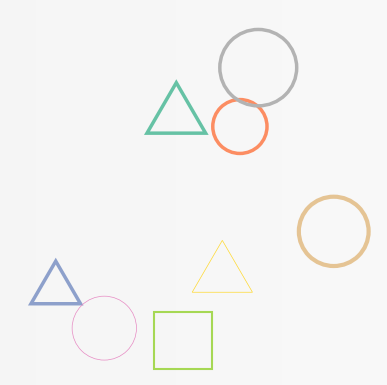[{"shape": "triangle", "thickness": 2.5, "radius": 0.44, "center": [0.455, 0.698]}, {"shape": "circle", "thickness": 2.5, "radius": 0.35, "center": [0.619, 0.671]}, {"shape": "triangle", "thickness": 2.5, "radius": 0.37, "center": [0.144, 0.248]}, {"shape": "circle", "thickness": 0.5, "radius": 0.42, "center": [0.269, 0.148]}, {"shape": "square", "thickness": 1.5, "radius": 0.37, "center": [0.473, 0.116]}, {"shape": "triangle", "thickness": 0.5, "radius": 0.45, "center": [0.574, 0.286]}, {"shape": "circle", "thickness": 3, "radius": 0.45, "center": [0.861, 0.399]}, {"shape": "circle", "thickness": 2.5, "radius": 0.5, "center": [0.666, 0.824]}]